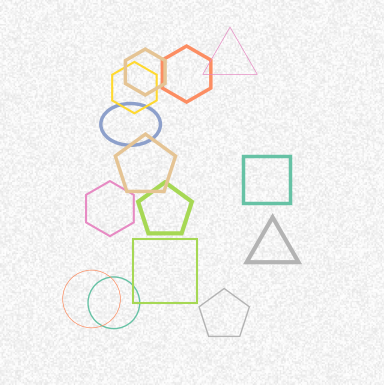[{"shape": "circle", "thickness": 1, "radius": 0.34, "center": [0.296, 0.214]}, {"shape": "square", "thickness": 2.5, "radius": 0.31, "center": [0.693, 0.534]}, {"shape": "circle", "thickness": 0.5, "radius": 0.37, "center": [0.238, 0.223]}, {"shape": "hexagon", "thickness": 2.5, "radius": 0.36, "center": [0.485, 0.808]}, {"shape": "oval", "thickness": 2.5, "radius": 0.39, "center": [0.339, 0.677]}, {"shape": "triangle", "thickness": 0.5, "radius": 0.41, "center": [0.597, 0.848]}, {"shape": "hexagon", "thickness": 1.5, "radius": 0.36, "center": [0.286, 0.458]}, {"shape": "pentagon", "thickness": 3, "radius": 0.37, "center": [0.429, 0.453]}, {"shape": "square", "thickness": 1.5, "radius": 0.42, "center": [0.429, 0.296]}, {"shape": "hexagon", "thickness": 1.5, "radius": 0.33, "center": [0.349, 0.772]}, {"shape": "hexagon", "thickness": 2.5, "radius": 0.3, "center": [0.377, 0.813]}, {"shape": "pentagon", "thickness": 2.5, "radius": 0.41, "center": [0.378, 0.569]}, {"shape": "triangle", "thickness": 3, "radius": 0.39, "center": [0.708, 0.358]}, {"shape": "pentagon", "thickness": 1, "radius": 0.34, "center": [0.582, 0.182]}]